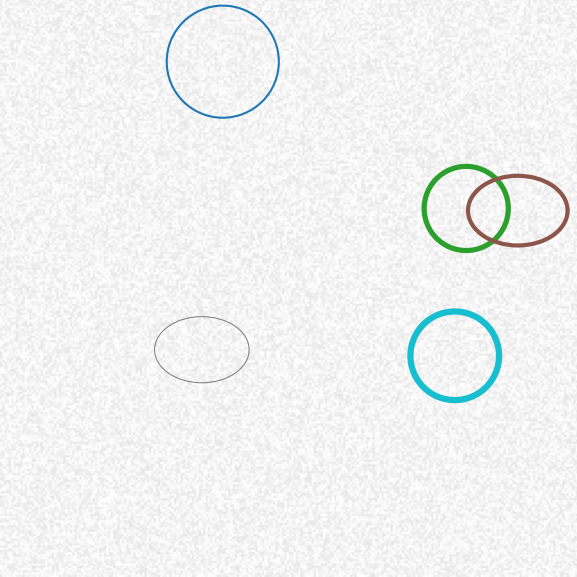[{"shape": "circle", "thickness": 1, "radius": 0.49, "center": [0.386, 0.892]}, {"shape": "circle", "thickness": 2.5, "radius": 0.36, "center": [0.807, 0.638]}, {"shape": "oval", "thickness": 2, "radius": 0.43, "center": [0.897, 0.634]}, {"shape": "oval", "thickness": 0.5, "radius": 0.41, "center": [0.35, 0.394]}, {"shape": "circle", "thickness": 3, "radius": 0.38, "center": [0.787, 0.383]}]